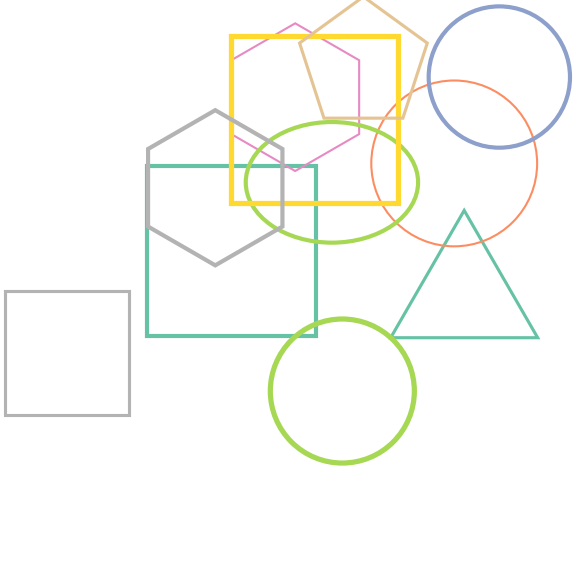[{"shape": "square", "thickness": 2, "radius": 0.73, "center": [0.4, 0.565]}, {"shape": "triangle", "thickness": 1.5, "radius": 0.73, "center": [0.804, 0.488]}, {"shape": "circle", "thickness": 1, "radius": 0.72, "center": [0.787, 0.716]}, {"shape": "circle", "thickness": 2, "radius": 0.61, "center": [0.865, 0.866]}, {"shape": "hexagon", "thickness": 1, "radius": 0.64, "center": [0.511, 0.831]}, {"shape": "circle", "thickness": 2.5, "radius": 0.62, "center": [0.593, 0.322]}, {"shape": "oval", "thickness": 2, "radius": 0.75, "center": [0.575, 0.683]}, {"shape": "square", "thickness": 2.5, "radius": 0.72, "center": [0.544, 0.792]}, {"shape": "pentagon", "thickness": 1.5, "radius": 0.58, "center": [0.629, 0.889]}, {"shape": "hexagon", "thickness": 2, "radius": 0.67, "center": [0.373, 0.674]}, {"shape": "square", "thickness": 1.5, "radius": 0.54, "center": [0.116, 0.387]}]